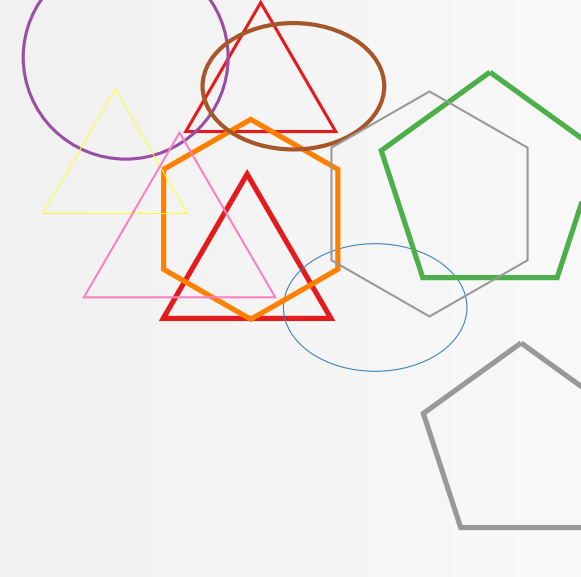[{"shape": "triangle", "thickness": 2.5, "radius": 0.83, "center": [0.425, 0.531]}, {"shape": "triangle", "thickness": 1.5, "radius": 0.74, "center": [0.449, 0.846]}, {"shape": "oval", "thickness": 0.5, "radius": 0.79, "center": [0.646, 0.467]}, {"shape": "pentagon", "thickness": 2.5, "radius": 0.98, "center": [0.843, 0.678]}, {"shape": "circle", "thickness": 1.5, "radius": 0.88, "center": [0.216, 0.9]}, {"shape": "hexagon", "thickness": 2.5, "radius": 0.87, "center": [0.431, 0.619]}, {"shape": "triangle", "thickness": 0.5, "radius": 0.72, "center": [0.198, 0.701]}, {"shape": "oval", "thickness": 2, "radius": 0.78, "center": [0.505, 0.85]}, {"shape": "triangle", "thickness": 1, "radius": 0.95, "center": [0.309, 0.579]}, {"shape": "pentagon", "thickness": 2.5, "radius": 0.88, "center": [0.896, 0.229]}, {"shape": "hexagon", "thickness": 1, "radius": 0.97, "center": [0.739, 0.646]}]